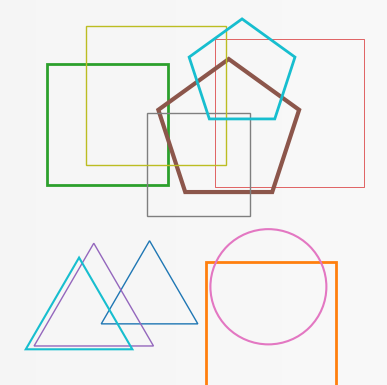[{"shape": "triangle", "thickness": 1, "radius": 0.72, "center": [0.386, 0.231]}, {"shape": "square", "thickness": 2, "radius": 0.84, "center": [0.699, 0.151]}, {"shape": "square", "thickness": 2, "radius": 0.78, "center": [0.277, 0.676]}, {"shape": "square", "thickness": 0.5, "radius": 0.96, "center": [0.747, 0.706]}, {"shape": "triangle", "thickness": 1, "radius": 0.89, "center": [0.242, 0.19]}, {"shape": "pentagon", "thickness": 3, "radius": 0.95, "center": [0.59, 0.656]}, {"shape": "circle", "thickness": 1.5, "radius": 0.75, "center": [0.693, 0.255]}, {"shape": "square", "thickness": 1, "radius": 0.67, "center": [0.513, 0.572]}, {"shape": "square", "thickness": 1, "radius": 0.9, "center": [0.403, 0.752]}, {"shape": "triangle", "thickness": 1.5, "radius": 0.79, "center": [0.204, 0.172]}, {"shape": "pentagon", "thickness": 2, "radius": 0.72, "center": [0.625, 0.807]}]